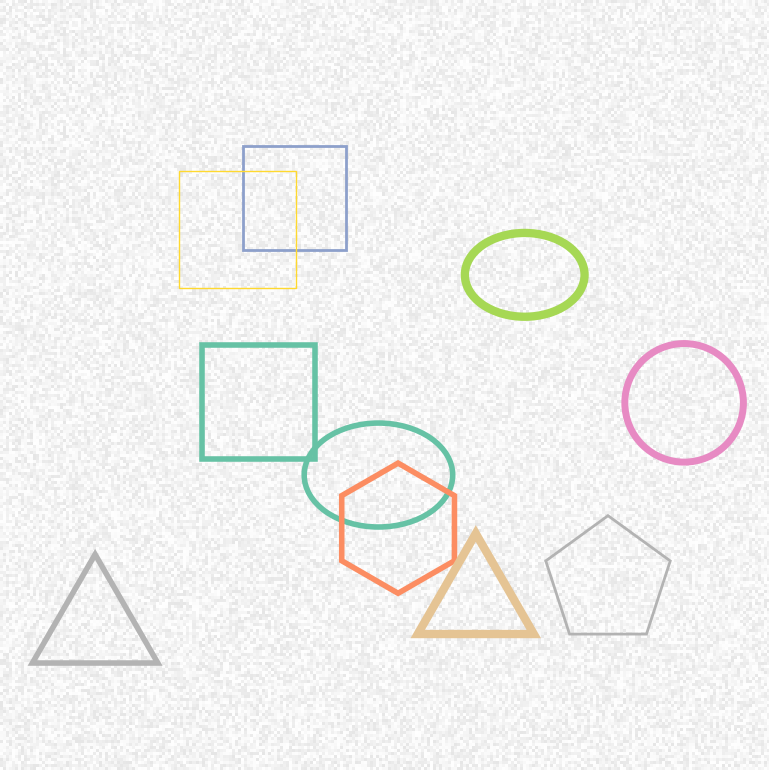[{"shape": "oval", "thickness": 2, "radius": 0.48, "center": [0.491, 0.383]}, {"shape": "square", "thickness": 2, "radius": 0.37, "center": [0.336, 0.478]}, {"shape": "hexagon", "thickness": 2, "radius": 0.42, "center": [0.517, 0.314]}, {"shape": "square", "thickness": 1, "radius": 0.34, "center": [0.382, 0.743]}, {"shape": "circle", "thickness": 2.5, "radius": 0.38, "center": [0.888, 0.477]}, {"shape": "oval", "thickness": 3, "radius": 0.39, "center": [0.681, 0.643]}, {"shape": "square", "thickness": 0.5, "radius": 0.38, "center": [0.308, 0.702]}, {"shape": "triangle", "thickness": 3, "radius": 0.44, "center": [0.618, 0.22]}, {"shape": "triangle", "thickness": 2, "radius": 0.47, "center": [0.124, 0.186]}, {"shape": "pentagon", "thickness": 1, "radius": 0.42, "center": [0.79, 0.245]}]